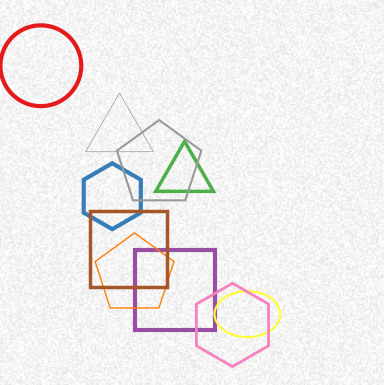[{"shape": "circle", "thickness": 3, "radius": 0.52, "center": [0.106, 0.829]}, {"shape": "hexagon", "thickness": 3, "radius": 0.43, "center": [0.292, 0.49]}, {"shape": "triangle", "thickness": 2.5, "radius": 0.43, "center": [0.479, 0.546]}, {"shape": "square", "thickness": 3, "radius": 0.52, "center": [0.455, 0.247]}, {"shape": "pentagon", "thickness": 1, "radius": 0.54, "center": [0.349, 0.287]}, {"shape": "oval", "thickness": 1.5, "radius": 0.43, "center": [0.643, 0.184]}, {"shape": "square", "thickness": 2.5, "radius": 0.5, "center": [0.334, 0.354]}, {"shape": "hexagon", "thickness": 2, "radius": 0.54, "center": [0.604, 0.156]}, {"shape": "pentagon", "thickness": 1.5, "radius": 0.58, "center": [0.413, 0.573]}, {"shape": "triangle", "thickness": 0.5, "radius": 0.51, "center": [0.31, 0.657]}]